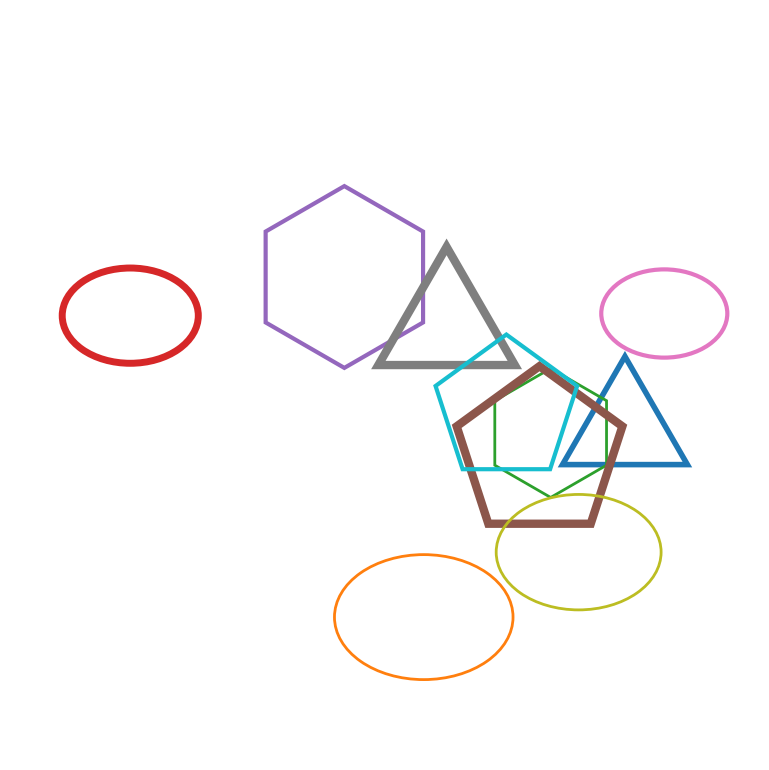[{"shape": "triangle", "thickness": 2, "radius": 0.47, "center": [0.812, 0.443]}, {"shape": "oval", "thickness": 1, "radius": 0.58, "center": [0.55, 0.199]}, {"shape": "hexagon", "thickness": 1, "radius": 0.42, "center": [0.715, 0.438]}, {"shape": "oval", "thickness": 2.5, "radius": 0.44, "center": [0.169, 0.59]}, {"shape": "hexagon", "thickness": 1.5, "radius": 0.59, "center": [0.447, 0.64]}, {"shape": "pentagon", "thickness": 3, "radius": 0.57, "center": [0.701, 0.411]}, {"shape": "oval", "thickness": 1.5, "radius": 0.41, "center": [0.863, 0.593]}, {"shape": "triangle", "thickness": 3, "radius": 0.51, "center": [0.58, 0.577]}, {"shape": "oval", "thickness": 1, "radius": 0.54, "center": [0.751, 0.283]}, {"shape": "pentagon", "thickness": 1.5, "radius": 0.48, "center": [0.658, 0.469]}]